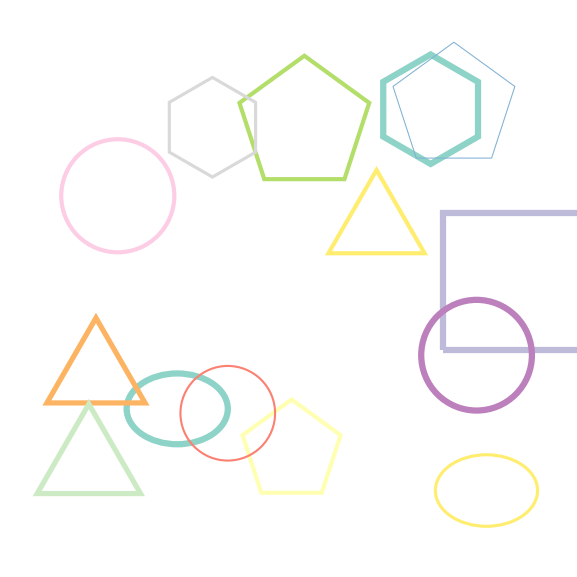[{"shape": "oval", "thickness": 3, "radius": 0.44, "center": [0.307, 0.291]}, {"shape": "hexagon", "thickness": 3, "radius": 0.47, "center": [0.746, 0.81]}, {"shape": "pentagon", "thickness": 2, "radius": 0.45, "center": [0.505, 0.218]}, {"shape": "square", "thickness": 3, "radius": 0.59, "center": [0.885, 0.512]}, {"shape": "circle", "thickness": 1, "radius": 0.41, "center": [0.394, 0.284]}, {"shape": "pentagon", "thickness": 0.5, "radius": 0.55, "center": [0.786, 0.815]}, {"shape": "triangle", "thickness": 2.5, "radius": 0.49, "center": [0.166, 0.35]}, {"shape": "pentagon", "thickness": 2, "radius": 0.59, "center": [0.527, 0.784]}, {"shape": "circle", "thickness": 2, "radius": 0.49, "center": [0.204, 0.66]}, {"shape": "hexagon", "thickness": 1.5, "radius": 0.43, "center": [0.368, 0.779]}, {"shape": "circle", "thickness": 3, "radius": 0.48, "center": [0.825, 0.384]}, {"shape": "triangle", "thickness": 2.5, "radius": 0.52, "center": [0.154, 0.196]}, {"shape": "triangle", "thickness": 2, "radius": 0.48, "center": [0.652, 0.609]}, {"shape": "oval", "thickness": 1.5, "radius": 0.44, "center": [0.842, 0.15]}]